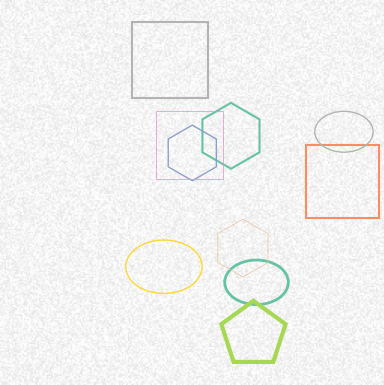[{"shape": "oval", "thickness": 2, "radius": 0.41, "center": [0.666, 0.267]}, {"shape": "hexagon", "thickness": 1.5, "radius": 0.43, "center": [0.6, 0.647]}, {"shape": "square", "thickness": 1.5, "radius": 0.48, "center": [0.89, 0.529]}, {"shape": "hexagon", "thickness": 1, "radius": 0.36, "center": [0.499, 0.603]}, {"shape": "square", "thickness": 0.5, "radius": 0.44, "center": [0.492, 0.624]}, {"shape": "pentagon", "thickness": 3, "radius": 0.44, "center": [0.658, 0.131]}, {"shape": "oval", "thickness": 1, "radius": 0.5, "center": [0.426, 0.307]}, {"shape": "hexagon", "thickness": 0.5, "radius": 0.38, "center": [0.631, 0.356]}, {"shape": "oval", "thickness": 1, "radius": 0.38, "center": [0.893, 0.658]}, {"shape": "square", "thickness": 1.5, "radius": 0.49, "center": [0.441, 0.845]}]